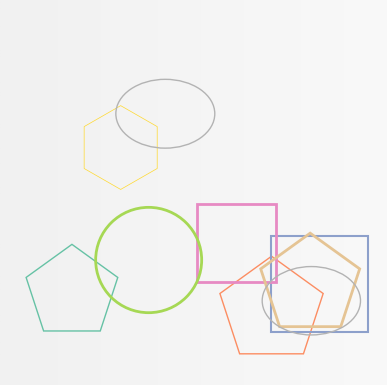[{"shape": "pentagon", "thickness": 1, "radius": 0.62, "center": [0.186, 0.241]}, {"shape": "pentagon", "thickness": 1, "radius": 0.7, "center": [0.701, 0.194]}, {"shape": "square", "thickness": 1.5, "radius": 0.63, "center": [0.824, 0.262]}, {"shape": "square", "thickness": 2, "radius": 0.51, "center": [0.609, 0.369]}, {"shape": "circle", "thickness": 2, "radius": 0.68, "center": [0.384, 0.325]}, {"shape": "hexagon", "thickness": 0.5, "radius": 0.54, "center": [0.311, 0.617]}, {"shape": "pentagon", "thickness": 2, "radius": 0.67, "center": [0.8, 0.26]}, {"shape": "oval", "thickness": 1, "radius": 0.64, "center": [0.427, 0.705]}, {"shape": "oval", "thickness": 1, "radius": 0.63, "center": [0.803, 0.219]}]